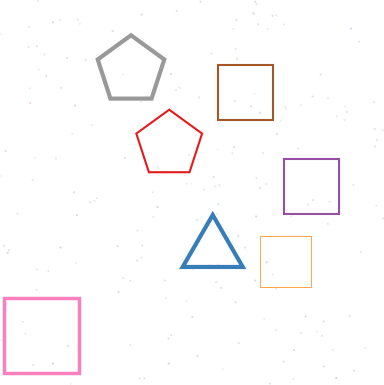[{"shape": "pentagon", "thickness": 1.5, "radius": 0.45, "center": [0.439, 0.625]}, {"shape": "triangle", "thickness": 3, "radius": 0.45, "center": [0.553, 0.352]}, {"shape": "square", "thickness": 1.5, "radius": 0.36, "center": [0.809, 0.516]}, {"shape": "square", "thickness": 0.5, "radius": 0.33, "center": [0.741, 0.32]}, {"shape": "square", "thickness": 1.5, "radius": 0.36, "center": [0.638, 0.759]}, {"shape": "square", "thickness": 2.5, "radius": 0.49, "center": [0.108, 0.128]}, {"shape": "pentagon", "thickness": 3, "radius": 0.45, "center": [0.34, 0.817]}]